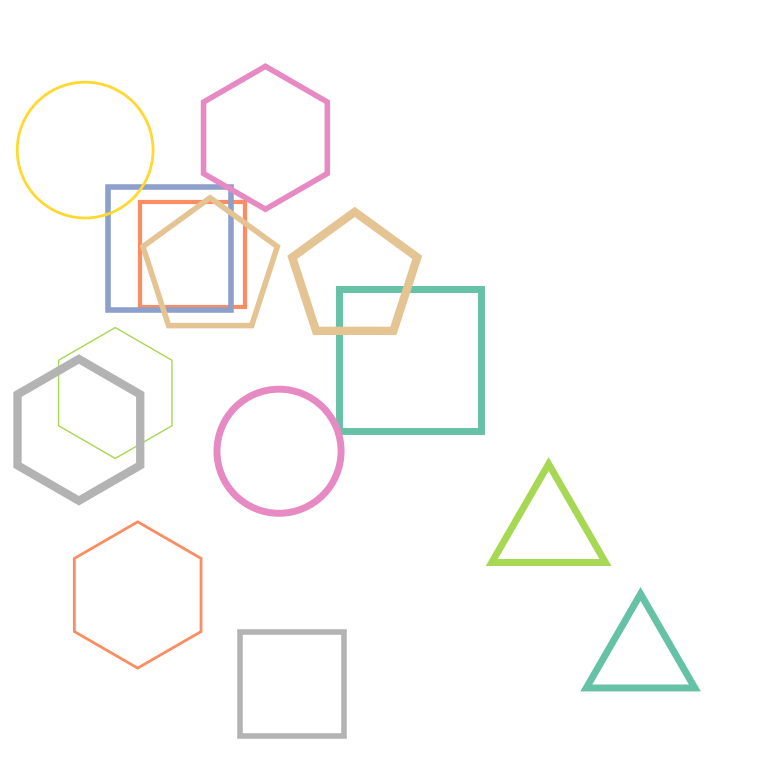[{"shape": "square", "thickness": 2.5, "radius": 0.46, "center": [0.533, 0.533]}, {"shape": "triangle", "thickness": 2.5, "radius": 0.41, "center": [0.832, 0.147]}, {"shape": "square", "thickness": 1.5, "radius": 0.34, "center": [0.25, 0.669]}, {"shape": "hexagon", "thickness": 1, "radius": 0.47, "center": [0.179, 0.227]}, {"shape": "square", "thickness": 2, "radius": 0.4, "center": [0.22, 0.678]}, {"shape": "hexagon", "thickness": 2, "radius": 0.46, "center": [0.345, 0.821]}, {"shape": "circle", "thickness": 2.5, "radius": 0.4, "center": [0.362, 0.414]}, {"shape": "triangle", "thickness": 2.5, "radius": 0.43, "center": [0.712, 0.312]}, {"shape": "hexagon", "thickness": 0.5, "radius": 0.43, "center": [0.15, 0.49]}, {"shape": "circle", "thickness": 1, "radius": 0.44, "center": [0.111, 0.805]}, {"shape": "pentagon", "thickness": 3, "radius": 0.43, "center": [0.461, 0.639]}, {"shape": "pentagon", "thickness": 2, "radius": 0.46, "center": [0.273, 0.651]}, {"shape": "square", "thickness": 2, "radius": 0.34, "center": [0.379, 0.112]}, {"shape": "hexagon", "thickness": 3, "radius": 0.46, "center": [0.102, 0.442]}]